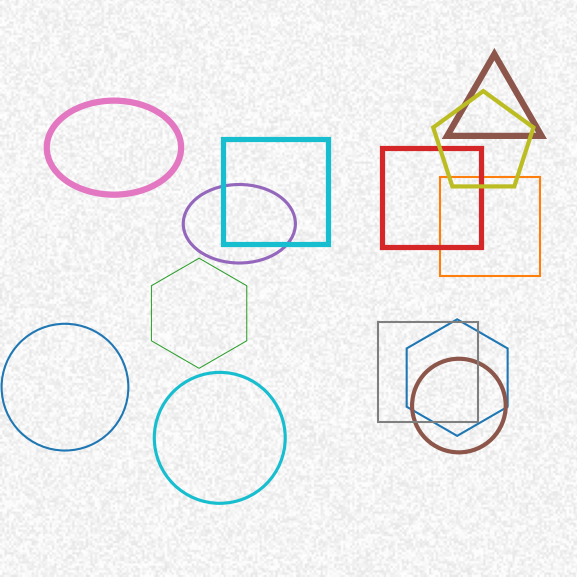[{"shape": "circle", "thickness": 1, "radius": 0.55, "center": [0.113, 0.329]}, {"shape": "hexagon", "thickness": 1, "radius": 0.5, "center": [0.792, 0.345]}, {"shape": "square", "thickness": 1, "radius": 0.43, "center": [0.849, 0.608]}, {"shape": "hexagon", "thickness": 0.5, "radius": 0.48, "center": [0.345, 0.457]}, {"shape": "square", "thickness": 2.5, "radius": 0.43, "center": [0.747, 0.657]}, {"shape": "oval", "thickness": 1.5, "radius": 0.49, "center": [0.414, 0.612]}, {"shape": "circle", "thickness": 2, "radius": 0.41, "center": [0.795, 0.297]}, {"shape": "triangle", "thickness": 3, "radius": 0.47, "center": [0.856, 0.811]}, {"shape": "oval", "thickness": 3, "radius": 0.58, "center": [0.197, 0.743]}, {"shape": "square", "thickness": 1, "radius": 0.43, "center": [0.741, 0.354]}, {"shape": "pentagon", "thickness": 2, "radius": 0.46, "center": [0.837, 0.75]}, {"shape": "square", "thickness": 2.5, "radius": 0.46, "center": [0.477, 0.667]}, {"shape": "circle", "thickness": 1.5, "radius": 0.57, "center": [0.381, 0.241]}]